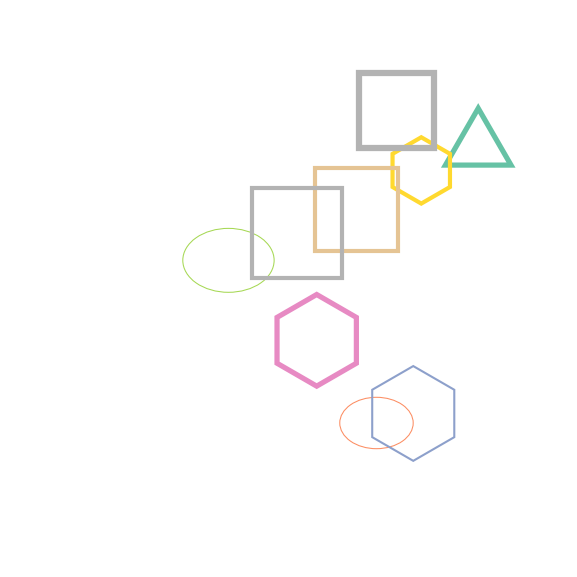[{"shape": "triangle", "thickness": 2.5, "radius": 0.33, "center": [0.828, 0.746]}, {"shape": "oval", "thickness": 0.5, "radius": 0.32, "center": [0.652, 0.267]}, {"shape": "hexagon", "thickness": 1, "radius": 0.41, "center": [0.716, 0.283]}, {"shape": "hexagon", "thickness": 2.5, "radius": 0.4, "center": [0.548, 0.41]}, {"shape": "oval", "thickness": 0.5, "radius": 0.4, "center": [0.396, 0.548]}, {"shape": "hexagon", "thickness": 2, "radius": 0.29, "center": [0.729, 0.704]}, {"shape": "square", "thickness": 2, "radius": 0.36, "center": [0.618, 0.636]}, {"shape": "square", "thickness": 3, "radius": 0.33, "center": [0.686, 0.808]}, {"shape": "square", "thickness": 2, "radius": 0.39, "center": [0.514, 0.595]}]